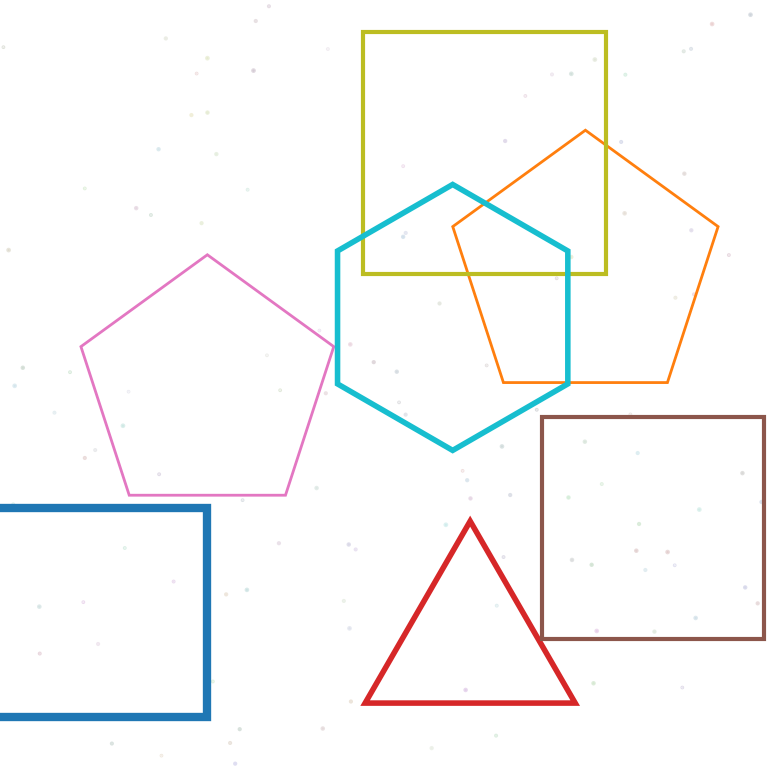[{"shape": "square", "thickness": 3, "radius": 0.68, "center": [0.133, 0.205]}, {"shape": "pentagon", "thickness": 1, "radius": 0.91, "center": [0.76, 0.65]}, {"shape": "triangle", "thickness": 2, "radius": 0.79, "center": [0.611, 0.166]}, {"shape": "square", "thickness": 1.5, "radius": 0.72, "center": [0.848, 0.314]}, {"shape": "pentagon", "thickness": 1, "radius": 0.86, "center": [0.269, 0.497]}, {"shape": "square", "thickness": 1.5, "radius": 0.79, "center": [0.629, 0.801]}, {"shape": "hexagon", "thickness": 2, "radius": 0.86, "center": [0.588, 0.588]}]